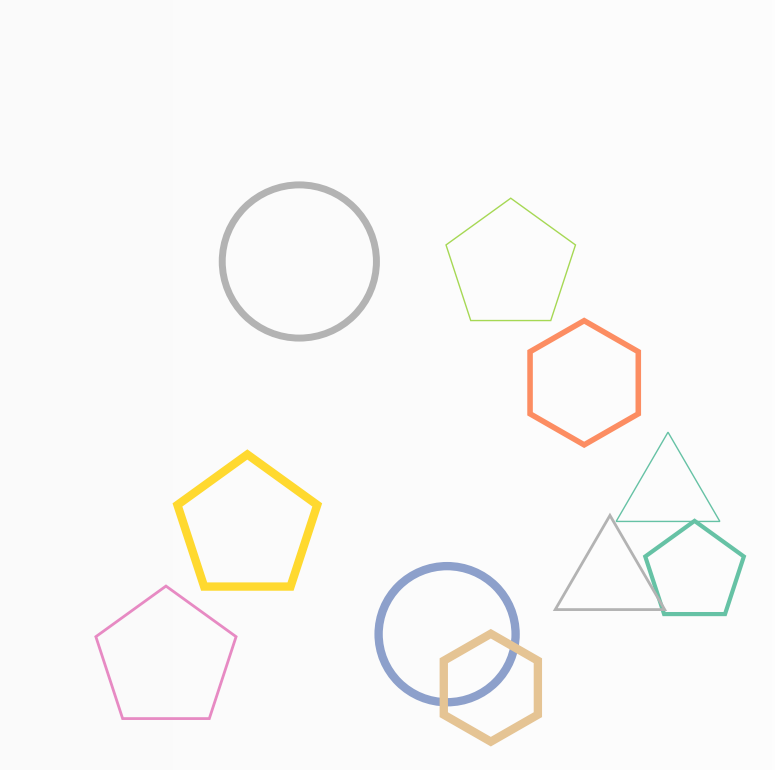[{"shape": "pentagon", "thickness": 1.5, "radius": 0.33, "center": [0.896, 0.257]}, {"shape": "triangle", "thickness": 0.5, "radius": 0.39, "center": [0.862, 0.361]}, {"shape": "hexagon", "thickness": 2, "radius": 0.4, "center": [0.754, 0.503]}, {"shape": "circle", "thickness": 3, "radius": 0.44, "center": [0.577, 0.176]}, {"shape": "pentagon", "thickness": 1, "radius": 0.48, "center": [0.214, 0.144]}, {"shape": "pentagon", "thickness": 0.5, "radius": 0.44, "center": [0.659, 0.655]}, {"shape": "pentagon", "thickness": 3, "radius": 0.47, "center": [0.319, 0.315]}, {"shape": "hexagon", "thickness": 3, "radius": 0.35, "center": [0.633, 0.107]}, {"shape": "triangle", "thickness": 1, "radius": 0.41, "center": [0.787, 0.249]}, {"shape": "circle", "thickness": 2.5, "radius": 0.5, "center": [0.386, 0.66]}]